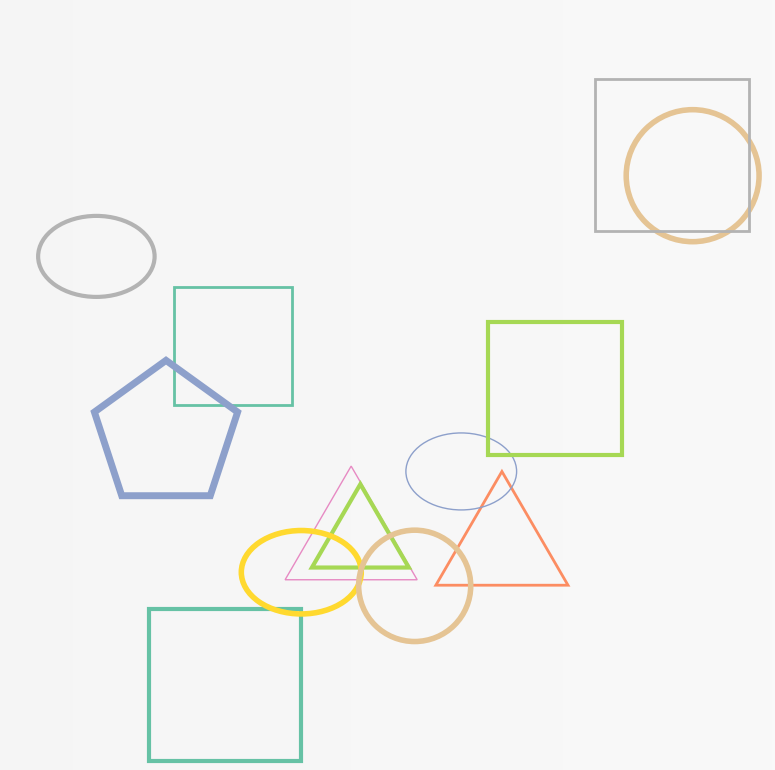[{"shape": "square", "thickness": 1.5, "radius": 0.49, "center": [0.29, 0.11]}, {"shape": "square", "thickness": 1, "radius": 0.38, "center": [0.301, 0.551]}, {"shape": "triangle", "thickness": 1, "radius": 0.49, "center": [0.648, 0.289]}, {"shape": "oval", "thickness": 0.5, "radius": 0.36, "center": [0.595, 0.388]}, {"shape": "pentagon", "thickness": 2.5, "radius": 0.49, "center": [0.214, 0.435]}, {"shape": "triangle", "thickness": 0.5, "radius": 0.49, "center": [0.453, 0.296]}, {"shape": "triangle", "thickness": 1.5, "radius": 0.36, "center": [0.465, 0.299]}, {"shape": "square", "thickness": 1.5, "radius": 0.43, "center": [0.716, 0.496]}, {"shape": "oval", "thickness": 2, "radius": 0.39, "center": [0.389, 0.257]}, {"shape": "circle", "thickness": 2, "radius": 0.43, "center": [0.894, 0.772]}, {"shape": "circle", "thickness": 2, "radius": 0.36, "center": [0.535, 0.239]}, {"shape": "square", "thickness": 1, "radius": 0.5, "center": [0.867, 0.799]}, {"shape": "oval", "thickness": 1.5, "radius": 0.38, "center": [0.124, 0.667]}]